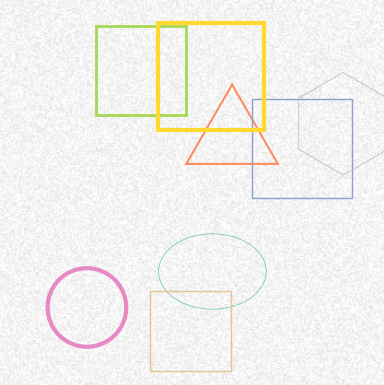[{"shape": "oval", "thickness": 0.5, "radius": 0.7, "center": [0.552, 0.295]}, {"shape": "triangle", "thickness": 1.5, "radius": 0.69, "center": [0.603, 0.643]}, {"shape": "square", "thickness": 1, "radius": 0.64, "center": [0.784, 0.615]}, {"shape": "circle", "thickness": 3, "radius": 0.51, "center": [0.226, 0.201]}, {"shape": "square", "thickness": 2, "radius": 0.58, "center": [0.367, 0.817]}, {"shape": "square", "thickness": 3, "radius": 0.69, "center": [0.547, 0.801]}, {"shape": "square", "thickness": 1, "radius": 0.52, "center": [0.495, 0.14]}, {"shape": "hexagon", "thickness": 0.5, "radius": 0.67, "center": [0.891, 0.678]}]